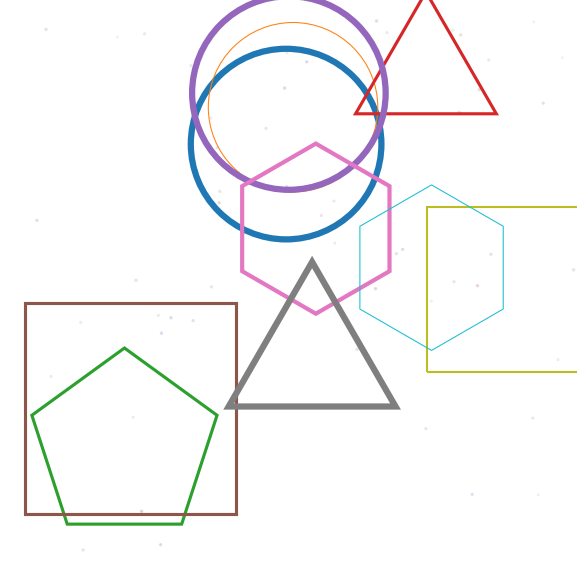[{"shape": "circle", "thickness": 3, "radius": 0.83, "center": [0.495, 0.75]}, {"shape": "circle", "thickness": 0.5, "radius": 0.73, "center": [0.507, 0.813]}, {"shape": "pentagon", "thickness": 1.5, "radius": 0.84, "center": [0.216, 0.228]}, {"shape": "triangle", "thickness": 1.5, "radius": 0.7, "center": [0.738, 0.872]}, {"shape": "circle", "thickness": 3, "radius": 0.84, "center": [0.5, 0.838]}, {"shape": "square", "thickness": 1.5, "radius": 0.91, "center": [0.226, 0.293]}, {"shape": "hexagon", "thickness": 2, "radius": 0.74, "center": [0.547, 0.603]}, {"shape": "triangle", "thickness": 3, "radius": 0.83, "center": [0.54, 0.379]}, {"shape": "square", "thickness": 1, "radius": 0.71, "center": [0.883, 0.498]}, {"shape": "hexagon", "thickness": 0.5, "radius": 0.72, "center": [0.747, 0.536]}]